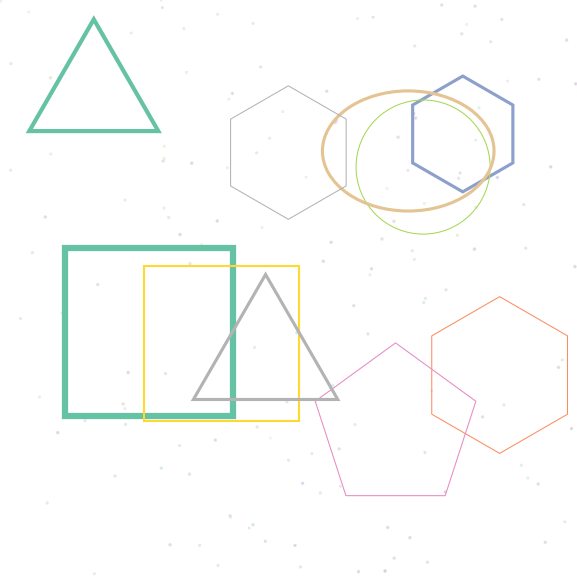[{"shape": "square", "thickness": 3, "radius": 0.73, "center": [0.258, 0.425]}, {"shape": "triangle", "thickness": 2, "radius": 0.64, "center": [0.162, 0.837]}, {"shape": "hexagon", "thickness": 0.5, "radius": 0.68, "center": [0.865, 0.35]}, {"shape": "hexagon", "thickness": 1.5, "radius": 0.5, "center": [0.801, 0.767]}, {"shape": "pentagon", "thickness": 0.5, "radius": 0.73, "center": [0.685, 0.259]}, {"shape": "circle", "thickness": 0.5, "radius": 0.58, "center": [0.733, 0.71]}, {"shape": "square", "thickness": 1, "radius": 0.67, "center": [0.383, 0.405]}, {"shape": "oval", "thickness": 1.5, "radius": 0.74, "center": [0.707, 0.738]}, {"shape": "hexagon", "thickness": 0.5, "radius": 0.58, "center": [0.499, 0.735]}, {"shape": "triangle", "thickness": 1.5, "radius": 0.72, "center": [0.46, 0.38]}]